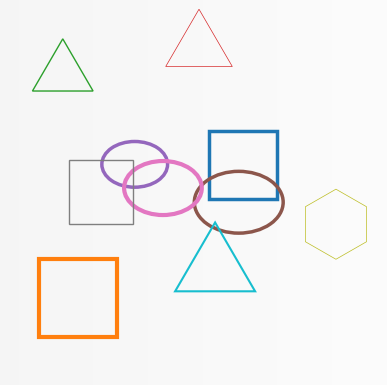[{"shape": "square", "thickness": 2.5, "radius": 0.44, "center": [0.628, 0.571]}, {"shape": "square", "thickness": 3, "radius": 0.5, "center": [0.202, 0.226]}, {"shape": "triangle", "thickness": 1, "radius": 0.45, "center": [0.162, 0.809]}, {"shape": "triangle", "thickness": 0.5, "radius": 0.5, "center": [0.514, 0.877]}, {"shape": "oval", "thickness": 2.5, "radius": 0.42, "center": [0.348, 0.573]}, {"shape": "oval", "thickness": 2.5, "radius": 0.57, "center": [0.616, 0.475]}, {"shape": "oval", "thickness": 3, "radius": 0.5, "center": [0.42, 0.512]}, {"shape": "square", "thickness": 1, "radius": 0.42, "center": [0.26, 0.501]}, {"shape": "hexagon", "thickness": 0.5, "radius": 0.46, "center": [0.867, 0.418]}, {"shape": "triangle", "thickness": 1.5, "radius": 0.6, "center": [0.555, 0.303]}]